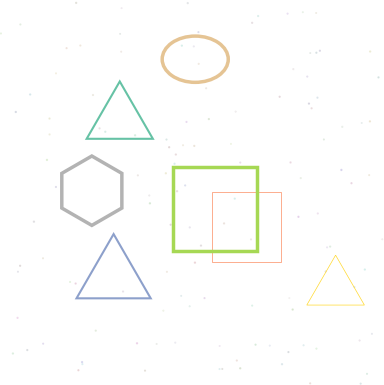[{"shape": "triangle", "thickness": 1.5, "radius": 0.5, "center": [0.311, 0.689]}, {"shape": "square", "thickness": 0.5, "radius": 0.45, "center": [0.639, 0.411]}, {"shape": "triangle", "thickness": 1.5, "radius": 0.56, "center": [0.295, 0.281]}, {"shape": "square", "thickness": 2.5, "radius": 0.55, "center": [0.559, 0.457]}, {"shape": "triangle", "thickness": 0.5, "radius": 0.43, "center": [0.872, 0.251]}, {"shape": "oval", "thickness": 2.5, "radius": 0.43, "center": [0.507, 0.846]}, {"shape": "hexagon", "thickness": 2.5, "radius": 0.45, "center": [0.239, 0.505]}]